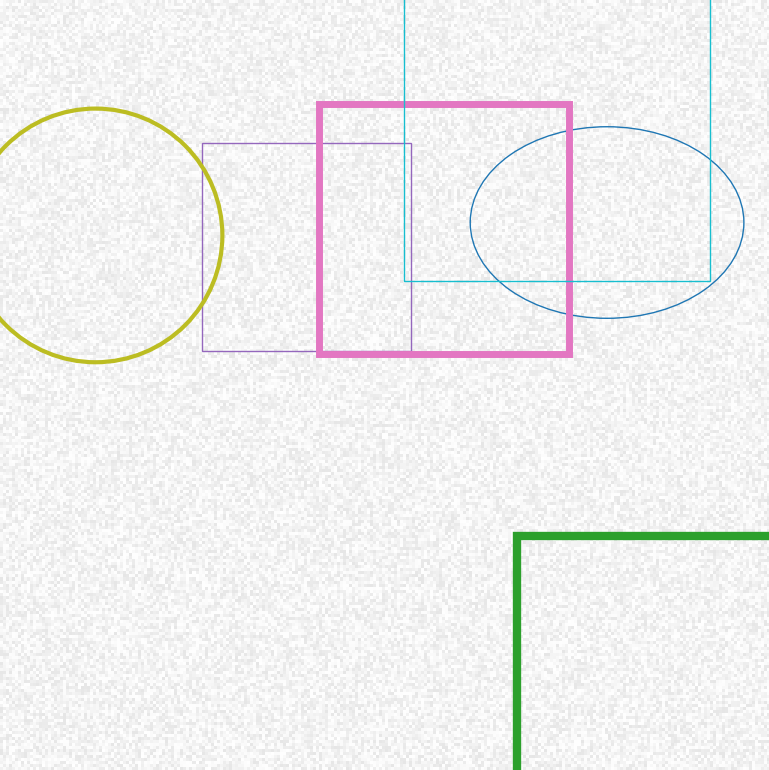[{"shape": "oval", "thickness": 0.5, "radius": 0.89, "center": [0.788, 0.711]}, {"shape": "square", "thickness": 3, "radius": 0.85, "center": [0.842, 0.133]}, {"shape": "square", "thickness": 0.5, "radius": 0.68, "center": [0.398, 0.68]}, {"shape": "square", "thickness": 2.5, "radius": 0.81, "center": [0.577, 0.703]}, {"shape": "circle", "thickness": 1.5, "radius": 0.82, "center": [0.124, 0.694]}, {"shape": "square", "thickness": 0.5, "radius": 0.99, "center": [0.723, 0.833]}]